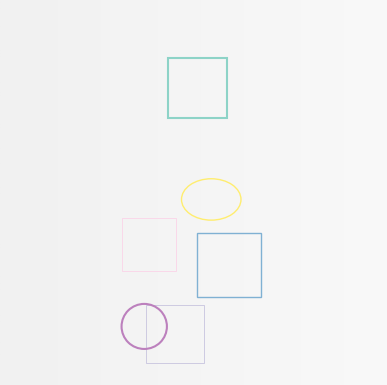[{"shape": "square", "thickness": 1.5, "radius": 0.39, "center": [0.51, 0.772]}, {"shape": "square", "thickness": 0.5, "radius": 0.37, "center": [0.452, 0.132]}, {"shape": "square", "thickness": 1, "radius": 0.41, "center": [0.591, 0.312]}, {"shape": "square", "thickness": 0.5, "radius": 0.35, "center": [0.385, 0.365]}, {"shape": "circle", "thickness": 1.5, "radius": 0.29, "center": [0.372, 0.152]}, {"shape": "oval", "thickness": 1, "radius": 0.38, "center": [0.545, 0.482]}]